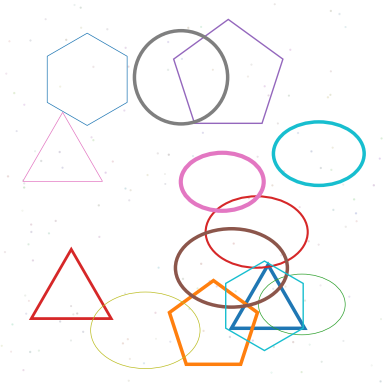[{"shape": "hexagon", "thickness": 0.5, "radius": 0.6, "center": [0.226, 0.794]}, {"shape": "triangle", "thickness": 2.5, "radius": 0.55, "center": [0.696, 0.202]}, {"shape": "pentagon", "thickness": 2.5, "radius": 0.6, "center": [0.554, 0.151]}, {"shape": "oval", "thickness": 0.5, "radius": 0.56, "center": [0.784, 0.209]}, {"shape": "oval", "thickness": 1.5, "radius": 0.66, "center": [0.667, 0.397]}, {"shape": "triangle", "thickness": 2, "radius": 0.6, "center": [0.185, 0.232]}, {"shape": "pentagon", "thickness": 1, "radius": 0.75, "center": [0.593, 0.8]}, {"shape": "oval", "thickness": 2.5, "radius": 0.73, "center": [0.601, 0.304]}, {"shape": "triangle", "thickness": 0.5, "radius": 0.6, "center": [0.163, 0.589]}, {"shape": "oval", "thickness": 3, "radius": 0.54, "center": [0.577, 0.528]}, {"shape": "circle", "thickness": 2.5, "radius": 0.61, "center": [0.47, 0.799]}, {"shape": "oval", "thickness": 0.5, "radius": 0.71, "center": [0.378, 0.142]}, {"shape": "hexagon", "thickness": 1, "radius": 0.58, "center": [0.687, 0.206]}, {"shape": "oval", "thickness": 2.5, "radius": 0.59, "center": [0.828, 0.601]}]